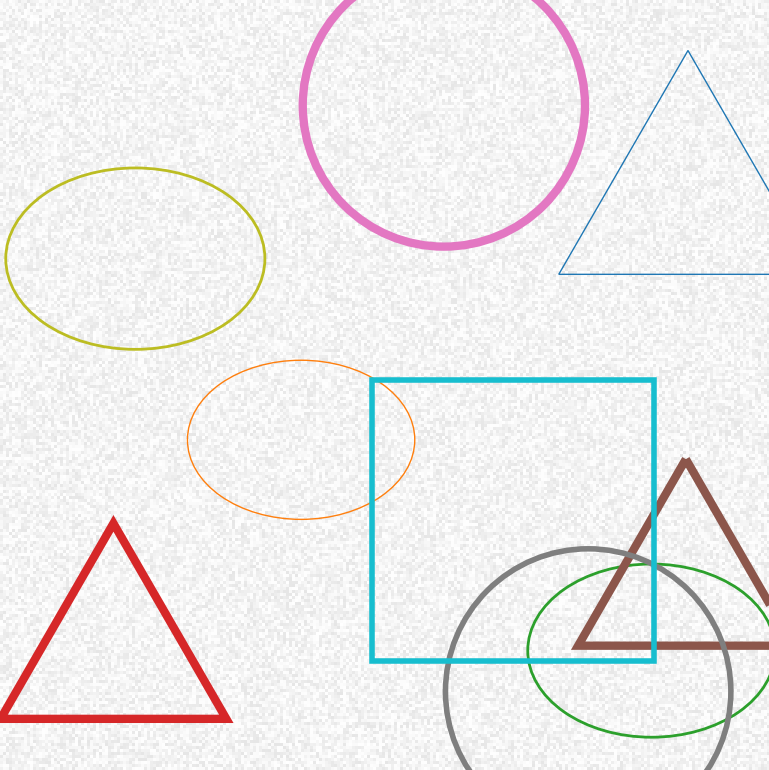[{"shape": "triangle", "thickness": 0.5, "radius": 0.97, "center": [0.893, 0.741]}, {"shape": "oval", "thickness": 0.5, "radius": 0.74, "center": [0.391, 0.429]}, {"shape": "oval", "thickness": 1, "radius": 0.8, "center": [0.846, 0.155]}, {"shape": "triangle", "thickness": 3, "radius": 0.85, "center": [0.147, 0.151]}, {"shape": "triangle", "thickness": 3, "radius": 0.81, "center": [0.891, 0.242]}, {"shape": "circle", "thickness": 3, "radius": 0.92, "center": [0.576, 0.863]}, {"shape": "circle", "thickness": 2, "radius": 0.93, "center": [0.764, 0.102]}, {"shape": "oval", "thickness": 1, "radius": 0.84, "center": [0.176, 0.664]}, {"shape": "square", "thickness": 2, "radius": 0.91, "center": [0.666, 0.324]}]